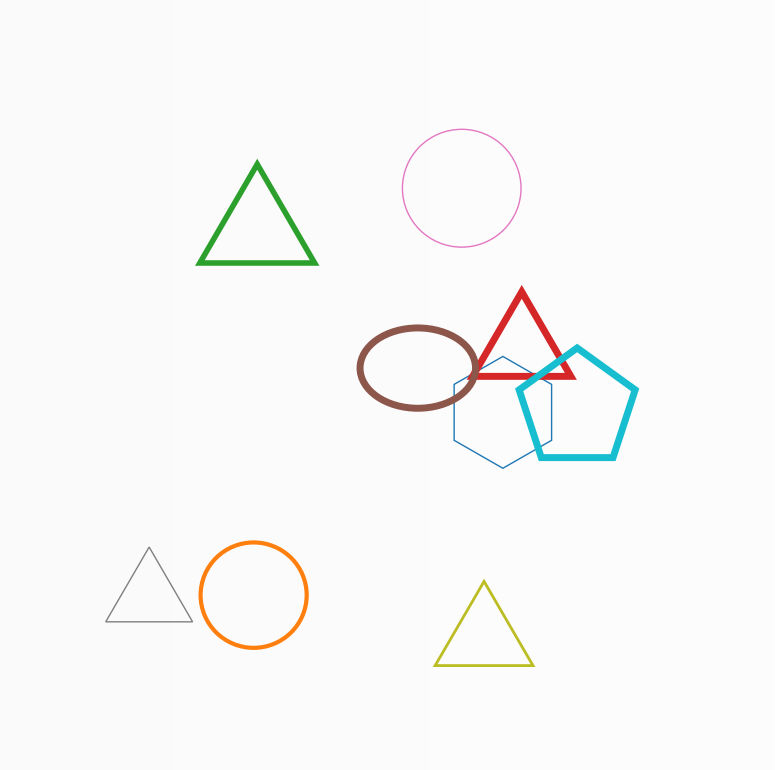[{"shape": "hexagon", "thickness": 0.5, "radius": 0.36, "center": [0.649, 0.464]}, {"shape": "circle", "thickness": 1.5, "radius": 0.34, "center": [0.327, 0.227]}, {"shape": "triangle", "thickness": 2, "radius": 0.43, "center": [0.332, 0.701]}, {"shape": "triangle", "thickness": 2.5, "radius": 0.37, "center": [0.673, 0.548]}, {"shape": "oval", "thickness": 2.5, "radius": 0.37, "center": [0.539, 0.522]}, {"shape": "circle", "thickness": 0.5, "radius": 0.38, "center": [0.596, 0.756]}, {"shape": "triangle", "thickness": 0.5, "radius": 0.32, "center": [0.192, 0.225]}, {"shape": "triangle", "thickness": 1, "radius": 0.36, "center": [0.625, 0.172]}, {"shape": "pentagon", "thickness": 2.5, "radius": 0.39, "center": [0.745, 0.469]}]